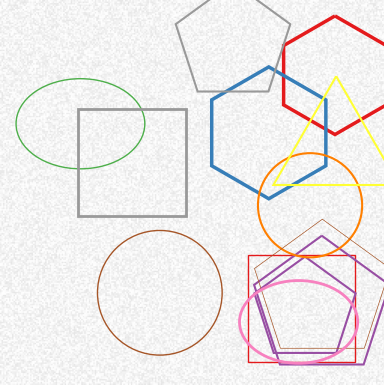[{"shape": "hexagon", "thickness": 2.5, "radius": 0.77, "center": [0.87, 0.805]}, {"shape": "square", "thickness": 1, "radius": 0.7, "center": [0.783, 0.199]}, {"shape": "hexagon", "thickness": 2.5, "radius": 0.86, "center": [0.698, 0.655]}, {"shape": "oval", "thickness": 1, "radius": 0.84, "center": [0.209, 0.679]}, {"shape": "pentagon", "thickness": 1.5, "radius": 0.92, "center": [0.836, 0.203]}, {"shape": "pentagon", "thickness": 1.5, "radius": 0.69, "center": [0.792, 0.195]}, {"shape": "circle", "thickness": 1.5, "radius": 0.68, "center": [0.805, 0.467]}, {"shape": "triangle", "thickness": 1.5, "radius": 0.94, "center": [0.873, 0.614]}, {"shape": "circle", "thickness": 1, "radius": 0.81, "center": [0.415, 0.24]}, {"shape": "pentagon", "thickness": 0.5, "radius": 0.93, "center": [0.837, 0.245]}, {"shape": "oval", "thickness": 2, "radius": 0.77, "center": [0.776, 0.164]}, {"shape": "pentagon", "thickness": 1.5, "radius": 0.78, "center": [0.605, 0.889]}, {"shape": "square", "thickness": 2, "radius": 0.7, "center": [0.344, 0.578]}]